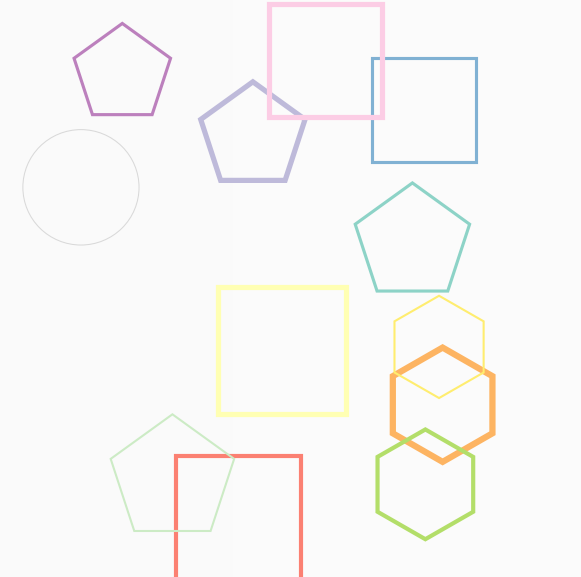[{"shape": "pentagon", "thickness": 1.5, "radius": 0.52, "center": [0.71, 0.579]}, {"shape": "square", "thickness": 2.5, "radius": 0.55, "center": [0.485, 0.392]}, {"shape": "pentagon", "thickness": 2.5, "radius": 0.47, "center": [0.435, 0.763]}, {"shape": "square", "thickness": 2, "radius": 0.53, "center": [0.41, 0.103]}, {"shape": "square", "thickness": 1.5, "radius": 0.45, "center": [0.729, 0.808]}, {"shape": "hexagon", "thickness": 3, "radius": 0.49, "center": [0.762, 0.298]}, {"shape": "hexagon", "thickness": 2, "radius": 0.48, "center": [0.732, 0.16]}, {"shape": "square", "thickness": 2.5, "radius": 0.49, "center": [0.56, 0.894]}, {"shape": "circle", "thickness": 0.5, "radius": 0.5, "center": [0.139, 0.675]}, {"shape": "pentagon", "thickness": 1.5, "radius": 0.44, "center": [0.21, 0.871]}, {"shape": "pentagon", "thickness": 1, "radius": 0.56, "center": [0.297, 0.17]}, {"shape": "hexagon", "thickness": 1, "radius": 0.44, "center": [0.755, 0.398]}]